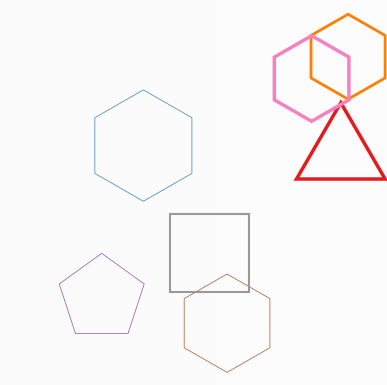[{"shape": "triangle", "thickness": 2.5, "radius": 0.66, "center": [0.88, 0.601]}, {"shape": "hexagon", "thickness": 0.5, "radius": 0.72, "center": [0.37, 0.622]}, {"shape": "pentagon", "thickness": 0.5, "radius": 0.58, "center": [0.263, 0.227]}, {"shape": "hexagon", "thickness": 2, "radius": 0.55, "center": [0.898, 0.853]}, {"shape": "hexagon", "thickness": 0.5, "radius": 0.64, "center": [0.586, 0.161]}, {"shape": "hexagon", "thickness": 2.5, "radius": 0.56, "center": [0.804, 0.796]}, {"shape": "square", "thickness": 1.5, "radius": 0.51, "center": [0.541, 0.342]}]